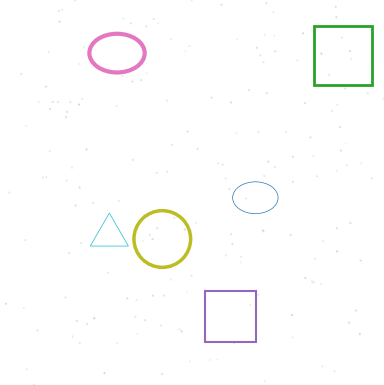[{"shape": "oval", "thickness": 0.5, "radius": 0.3, "center": [0.663, 0.486]}, {"shape": "square", "thickness": 2, "radius": 0.38, "center": [0.891, 0.856]}, {"shape": "square", "thickness": 1.5, "radius": 0.33, "center": [0.6, 0.178]}, {"shape": "oval", "thickness": 3, "radius": 0.36, "center": [0.304, 0.862]}, {"shape": "circle", "thickness": 2.5, "radius": 0.37, "center": [0.422, 0.379]}, {"shape": "triangle", "thickness": 0.5, "radius": 0.29, "center": [0.284, 0.389]}]